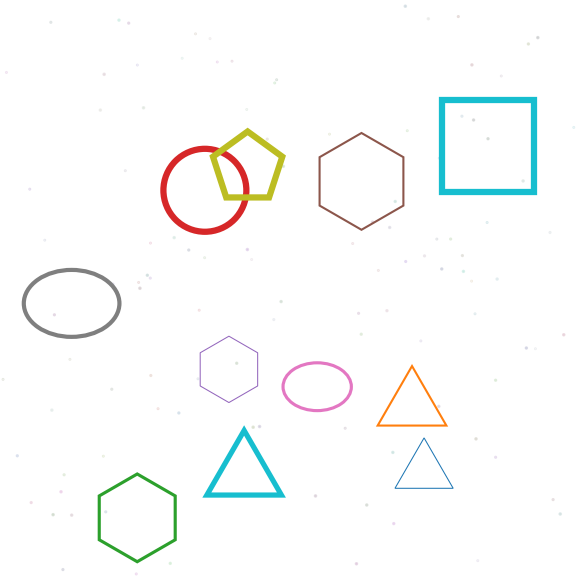[{"shape": "triangle", "thickness": 0.5, "radius": 0.29, "center": [0.734, 0.183]}, {"shape": "triangle", "thickness": 1, "radius": 0.34, "center": [0.713, 0.297]}, {"shape": "hexagon", "thickness": 1.5, "radius": 0.38, "center": [0.238, 0.102]}, {"shape": "circle", "thickness": 3, "radius": 0.36, "center": [0.355, 0.67]}, {"shape": "hexagon", "thickness": 0.5, "radius": 0.29, "center": [0.396, 0.36]}, {"shape": "hexagon", "thickness": 1, "radius": 0.42, "center": [0.626, 0.685]}, {"shape": "oval", "thickness": 1.5, "radius": 0.3, "center": [0.549, 0.33]}, {"shape": "oval", "thickness": 2, "radius": 0.41, "center": [0.124, 0.474]}, {"shape": "pentagon", "thickness": 3, "radius": 0.32, "center": [0.429, 0.708]}, {"shape": "triangle", "thickness": 2.5, "radius": 0.37, "center": [0.423, 0.179]}, {"shape": "square", "thickness": 3, "radius": 0.4, "center": [0.845, 0.747]}]